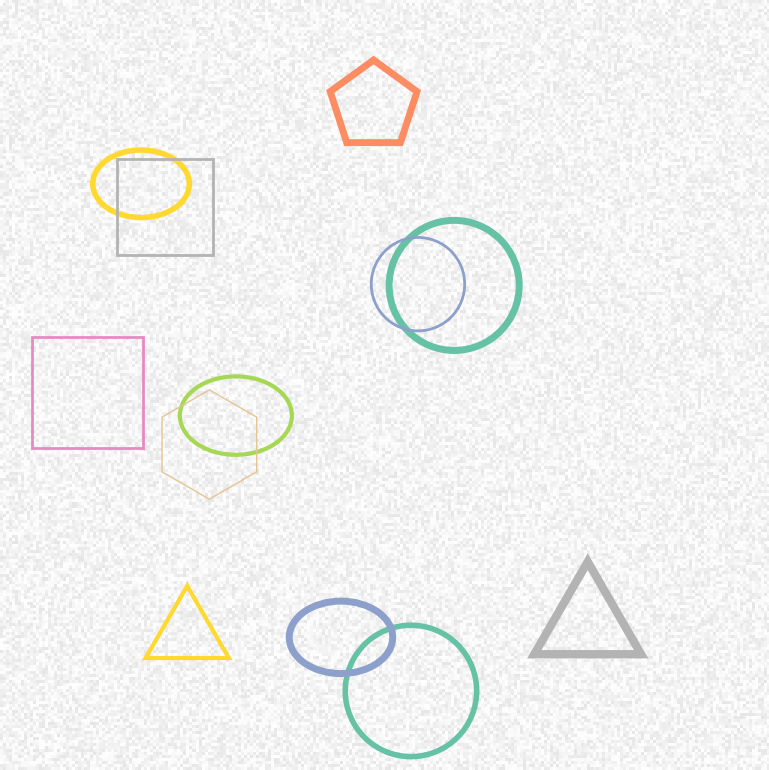[{"shape": "circle", "thickness": 2, "radius": 0.43, "center": [0.534, 0.103]}, {"shape": "circle", "thickness": 2.5, "radius": 0.42, "center": [0.59, 0.629]}, {"shape": "pentagon", "thickness": 2.5, "radius": 0.3, "center": [0.485, 0.863]}, {"shape": "circle", "thickness": 1, "radius": 0.3, "center": [0.543, 0.631]}, {"shape": "oval", "thickness": 2.5, "radius": 0.34, "center": [0.443, 0.172]}, {"shape": "square", "thickness": 1, "radius": 0.36, "center": [0.114, 0.49]}, {"shape": "oval", "thickness": 1.5, "radius": 0.36, "center": [0.306, 0.46]}, {"shape": "triangle", "thickness": 1.5, "radius": 0.31, "center": [0.243, 0.177]}, {"shape": "oval", "thickness": 2, "radius": 0.31, "center": [0.183, 0.761]}, {"shape": "hexagon", "thickness": 0.5, "radius": 0.35, "center": [0.272, 0.423]}, {"shape": "triangle", "thickness": 3, "radius": 0.4, "center": [0.763, 0.19]}, {"shape": "square", "thickness": 1, "radius": 0.31, "center": [0.214, 0.731]}]